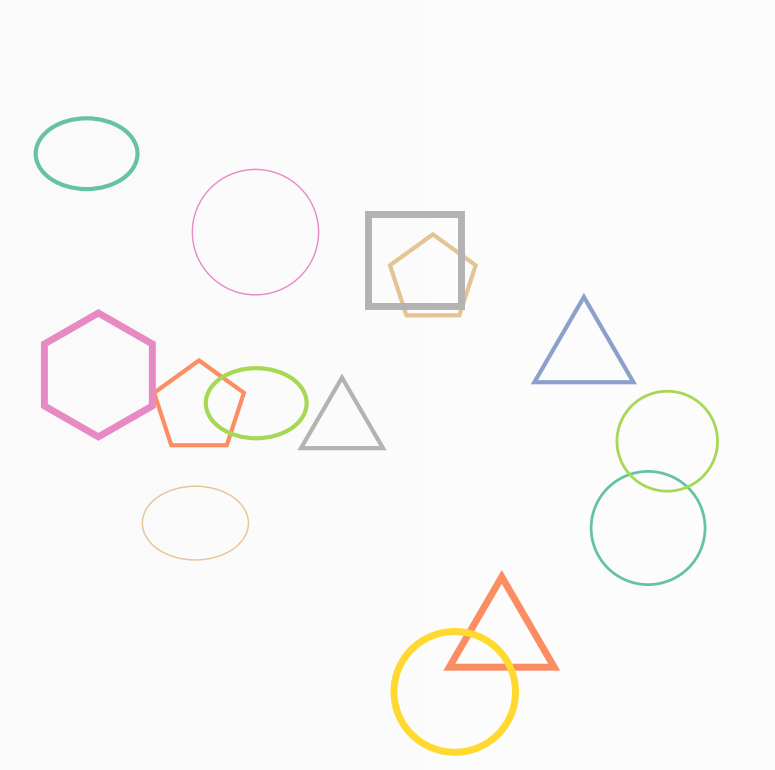[{"shape": "oval", "thickness": 1.5, "radius": 0.33, "center": [0.112, 0.8]}, {"shape": "circle", "thickness": 1, "radius": 0.37, "center": [0.836, 0.314]}, {"shape": "pentagon", "thickness": 1.5, "radius": 0.3, "center": [0.257, 0.471]}, {"shape": "triangle", "thickness": 2.5, "radius": 0.39, "center": [0.647, 0.173]}, {"shape": "triangle", "thickness": 1.5, "radius": 0.37, "center": [0.753, 0.541]}, {"shape": "circle", "thickness": 0.5, "radius": 0.41, "center": [0.33, 0.699]}, {"shape": "hexagon", "thickness": 2.5, "radius": 0.4, "center": [0.127, 0.513]}, {"shape": "circle", "thickness": 1, "radius": 0.32, "center": [0.861, 0.427]}, {"shape": "oval", "thickness": 1.5, "radius": 0.33, "center": [0.331, 0.476]}, {"shape": "circle", "thickness": 2.5, "radius": 0.39, "center": [0.587, 0.101]}, {"shape": "pentagon", "thickness": 1.5, "radius": 0.29, "center": [0.559, 0.638]}, {"shape": "oval", "thickness": 0.5, "radius": 0.34, "center": [0.252, 0.321]}, {"shape": "square", "thickness": 2.5, "radius": 0.3, "center": [0.535, 0.662]}, {"shape": "triangle", "thickness": 1.5, "radius": 0.31, "center": [0.441, 0.449]}]